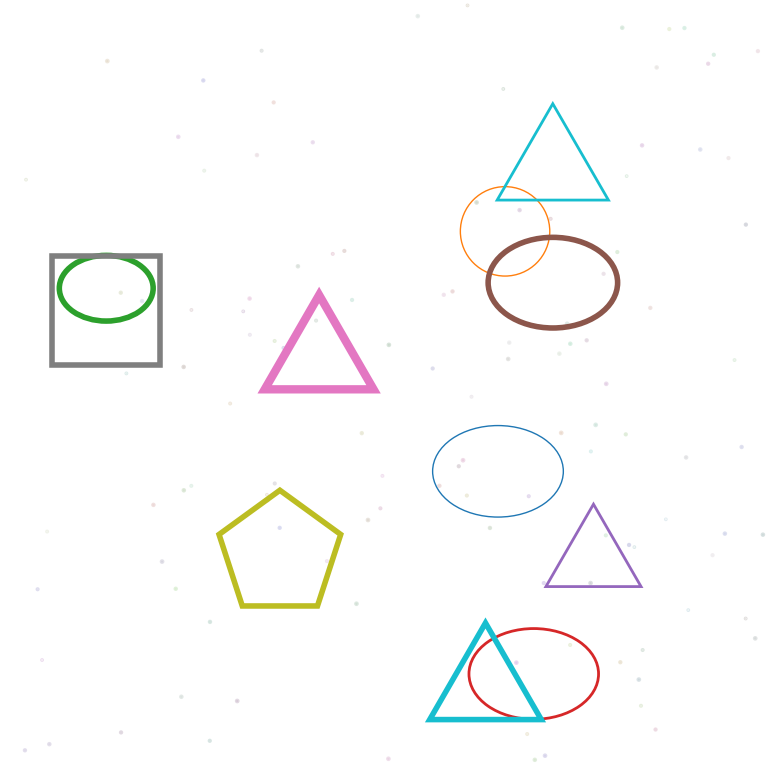[{"shape": "oval", "thickness": 0.5, "radius": 0.42, "center": [0.647, 0.388]}, {"shape": "circle", "thickness": 0.5, "radius": 0.29, "center": [0.656, 0.7]}, {"shape": "oval", "thickness": 2, "radius": 0.3, "center": [0.138, 0.626]}, {"shape": "oval", "thickness": 1, "radius": 0.42, "center": [0.693, 0.125]}, {"shape": "triangle", "thickness": 1, "radius": 0.36, "center": [0.771, 0.274]}, {"shape": "oval", "thickness": 2, "radius": 0.42, "center": [0.718, 0.633]}, {"shape": "triangle", "thickness": 3, "radius": 0.41, "center": [0.414, 0.535]}, {"shape": "square", "thickness": 2, "radius": 0.35, "center": [0.138, 0.596]}, {"shape": "pentagon", "thickness": 2, "radius": 0.42, "center": [0.363, 0.28]}, {"shape": "triangle", "thickness": 2, "radius": 0.42, "center": [0.631, 0.107]}, {"shape": "triangle", "thickness": 1, "radius": 0.42, "center": [0.718, 0.782]}]